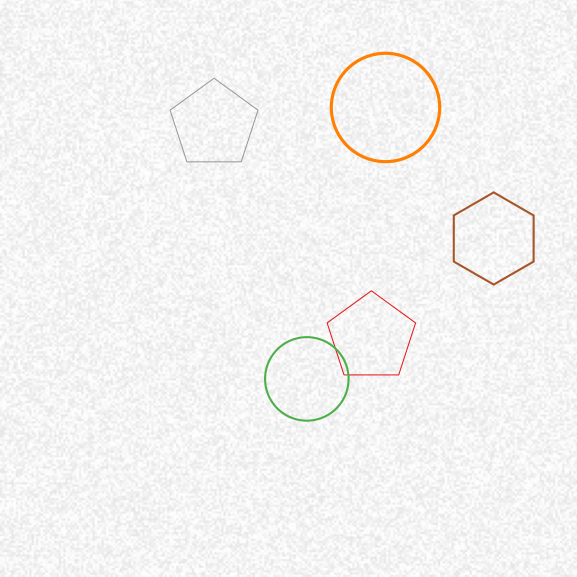[{"shape": "pentagon", "thickness": 0.5, "radius": 0.4, "center": [0.643, 0.415]}, {"shape": "circle", "thickness": 1, "radius": 0.36, "center": [0.531, 0.343]}, {"shape": "circle", "thickness": 1.5, "radius": 0.47, "center": [0.668, 0.813]}, {"shape": "hexagon", "thickness": 1, "radius": 0.4, "center": [0.855, 0.586]}, {"shape": "pentagon", "thickness": 0.5, "radius": 0.4, "center": [0.371, 0.784]}]